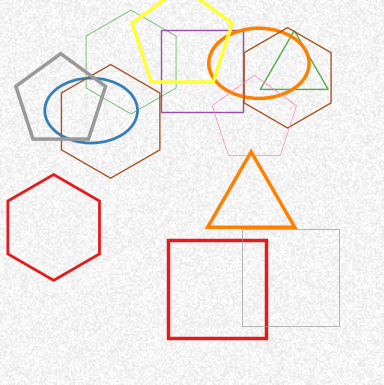[{"shape": "hexagon", "thickness": 2, "radius": 0.69, "center": [0.139, 0.409]}, {"shape": "square", "thickness": 2.5, "radius": 0.64, "center": [0.565, 0.249]}, {"shape": "oval", "thickness": 2, "radius": 0.6, "center": [0.237, 0.713]}, {"shape": "hexagon", "thickness": 0.5, "radius": 0.67, "center": [0.34, 0.839]}, {"shape": "triangle", "thickness": 1, "radius": 0.51, "center": [0.764, 0.819]}, {"shape": "square", "thickness": 1, "radius": 0.53, "center": [0.524, 0.816]}, {"shape": "triangle", "thickness": 2.5, "radius": 0.65, "center": [0.652, 0.475]}, {"shape": "oval", "thickness": 2.5, "radius": 0.65, "center": [0.673, 0.836]}, {"shape": "pentagon", "thickness": 2.5, "radius": 0.68, "center": [0.473, 0.897]}, {"shape": "hexagon", "thickness": 1, "radius": 0.74, "center": [0.287, 0.685]}, {"shape": "hexagon", "thickness": 1, "radius": 0.65, "center": [0.747, 0.798]}, {"shape": "pentagon", "thickness": 0.5, "radius": 0.58, "center": [0.661, 0.69]}, {"shape": "square", "thickness": 0.5, "radius": 0.63, "center": [0.754, 0.28]}, {"shape": "pentagon", "thickness": 2.5, "radius": 0.61, "center": [0.158, 0.738]}]